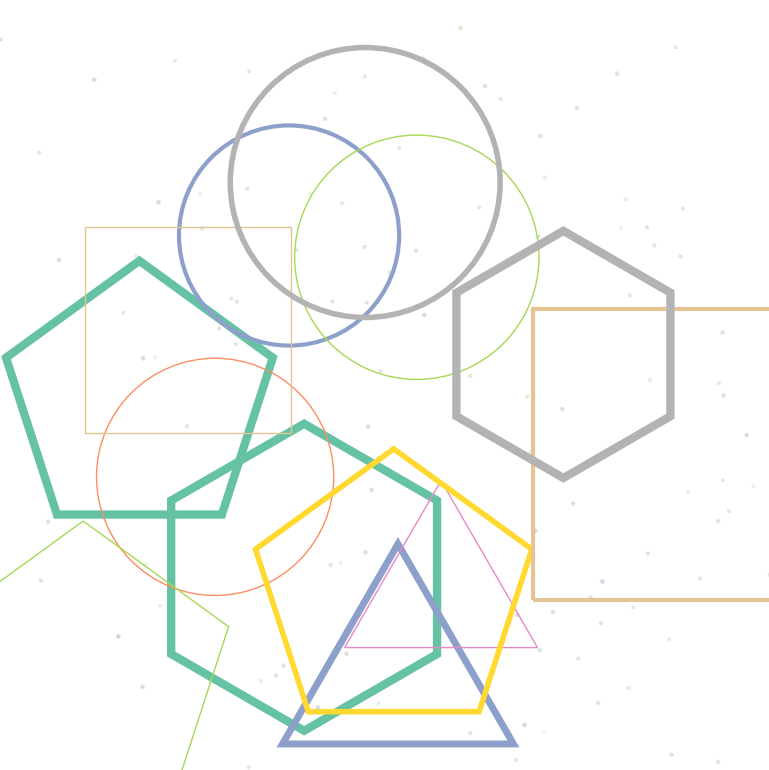[{"shape": "pentagon", "thickness": 3, "radius": 0.91, "center": [0.181, 0.479]}, {"shape": "hexagon", "thickness": 3, "radius": 1.0, "center": [0.395, 0.25]}, {"shape": "circle", "thickness": 0.5, "radius": 0.77, "center": [0.279, 0.381]}, {"shape": "triangle", "thickness": 2.5, "radius": 0.87, "center": [0.517, 0.12]}, {"shape": "circle", "thickness": 1.5, "radius": 0.71, "center": [0.375, 0.694]}, {"shape": "triangle", "thickness": 0.5, "radius": 0.72, "center": [0.573, 0.231]}, {"shape": "circle", "thickness": 0.5, "radius": 0.79, "center": [0.541, 0.666]}, {"shape": "pentagon", "thickness": 0.5, "radius": 0.99, "center": [0.108, 0.125]}, {"shape": "pentagon", "thickness": 2, "radius": 0.94, "center": [0.511, 0.228]}, {"shape": "square", "thickness": 1.5, "radius": 0.95, "center": [0.882, 0.41]}, {"shape": "square", "thickness": 0.5, "radius": 0.67, "center": [0.245, 0.571]}, {"shape": "hexagon", "thickness": 3, "radius": 0.8, "center": [0.732, 0.54]}, {"shape": "circle", "thickness": 2, "radius": 0.88, "center": [0.474, 0.763]}]